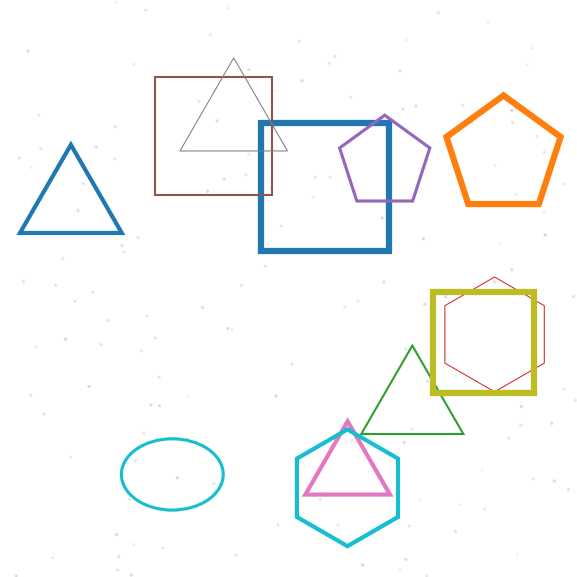[{"shape": "triangle", "thickness": 2, "radius": 0.51, "center": [0.123, 0.647]}, {"shape": "square", "thickness": 3, "radius": 0.55, "center": [0.563, 0.676]}, {"shape": "pentagon", "thickness": 3, "radius": 0.52, "center": [0.872, 0.73]}, {"shape": "triangle", "thickness": 1, "radius": 0.51, "center": [0.714, 0.299]}, {"shape": "hexagon", "thickness": 0.5, "radius": 0.5, "center": [0.856, 0.42]}, {"shape": "pentagon", "thickness": 1.5, "radius": 0.41, "center": [0.666, 0.718]}, {"shape": "square", "thickness": 1, "radius": 0.51, "center": [0.37, 0.764]}, {"shape": "triangle", "thickness": 2, "radius": 0.42, "center": [0.602, 0.185]}, {"shape": "triangle", "thickness": 0.5, "radius": 0.54, "center": [0.405, 0.791]}, {"shape": "square", "thickness": 3, "radius": 0.44, "center": [0.838, 0.405]}, {"shape": "oval", "thickness": 1.5, "radius": 0.44, "center": [0.298, 0.178]}, {"shape": "hexagon", "thickness": 2, "radius": 0.51, "center": [0.602, 0.154]}]